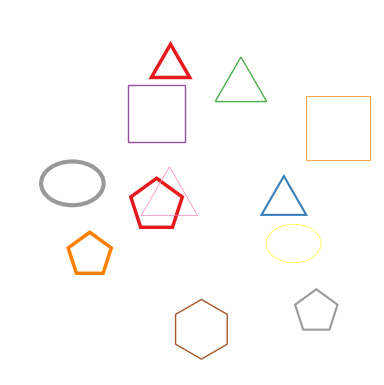[{"shape": "triangle", "thickness": 2.5, "radius": 0.29, "center": [0.443, 0.828]}, {"shape": "pentagon", "thickness": 2.5, "radius": 0.35, "center": [0.407, 0.467]}, {"shape": "triangle", "thickness": 1.5, "radius": 0.34, "center": [0.737, 0.475]}, {"shape": "triangle", "thickness": 1, "radius": 0.39, "center": [0.626, 0.775]}, {"shape": "square", "thickness": 1, "radius": 0.37, "center": [0.408, 0.705]}, {"shape": "square", "thickness": 0.5, "radius": 0.42, "center": [0.879, 0.668]}, {"shape": "pentagon", "thickness": 2.5, "radius": 0.29, "center": [0.233, 0.338]}, {"shape": "oval", "thickness": 0.5, "radius": 0.36, "center": [0.763, 0.368]}, {"shape": "hexagon", "thickness": 1, "radius": 0.39, "center": [0.523, 0.145]}, {"shape": "triangle", "thickness": 0.5, "radius": 0.42, "center": [0.44, 0.482]}, {"shape": "oval", "thickness": 3, "radius": 0.41, "center": [0.188, 0.524]}, {"shape": "pentagon", "thickness": 1.5, "radius": 0.29, "center": [0.822, 0.191]}]